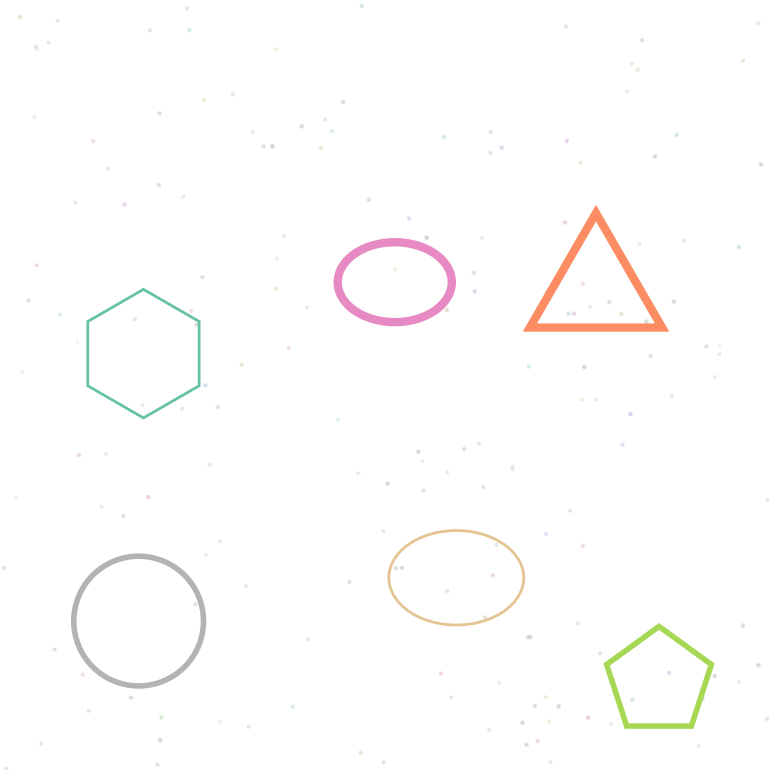[{"shape": "hexagon", "thickness": 1, "radius": 0.42, "center": [0.186, 0.541]}, {"shape": "triangle", "thickness": 3, "radius": 0.5, "center": [0.774, 0.624]}, {"shape": "oval", "thickness": 3, "radius": 0.37, "center": [0.513, 0.634]}, {"shape": "pentagon", "thickness": 2, "radius": 0.36, "center": [0.856, 0.115]}, {"shape": "oval", "thickness": 1, "radius": 0.44, "center": [0.593, 0.25]}, {"shape": "circle", "thickness": 2, "radius": 0.42, "center": [0.18, 0.193]}]